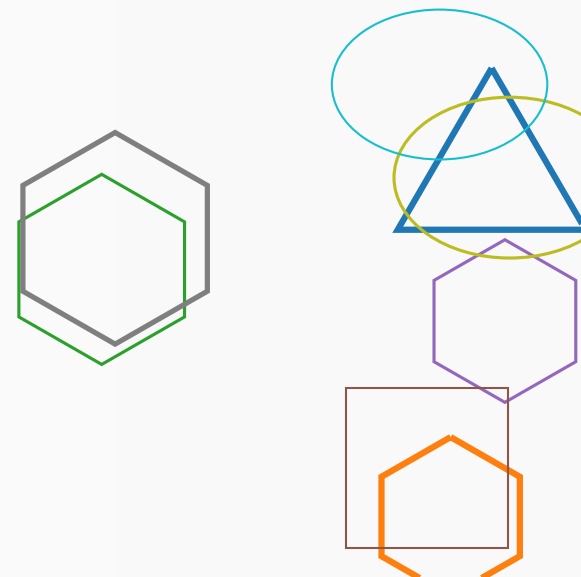[{"shape": "triangle", "thickness": 3, "radius": 0.93, "center": [0.846, 0.695]}, {"shape": "hexagon", "thickness": 3, "radius": 0.69, "center": [0.775, 0.105]}, {"shape": "hexagon", "thickness": 1.5, "radius": 0.82, "center": [0.175, 0.533]}, {"shape": "hexagon", "thickness": 1.5, "radius": 0.7, "center": [0.869, 0.443]}, {"shape": "square", "thickness": 1, "radius": 0.7, "center": [0.734, 0.189]}, {"shape": "hexagon", "thickness": 2.5, "radius": 0.92, "center": [0.198, 0.586]}, {"shape": "oval", "thickness": 1.5, "radius": 0.99, "center": [0.877, 0.692]}, {"shape": "oval", "thickness": 1, "radius": 0.93, "center": [0.756, 0.853]}]